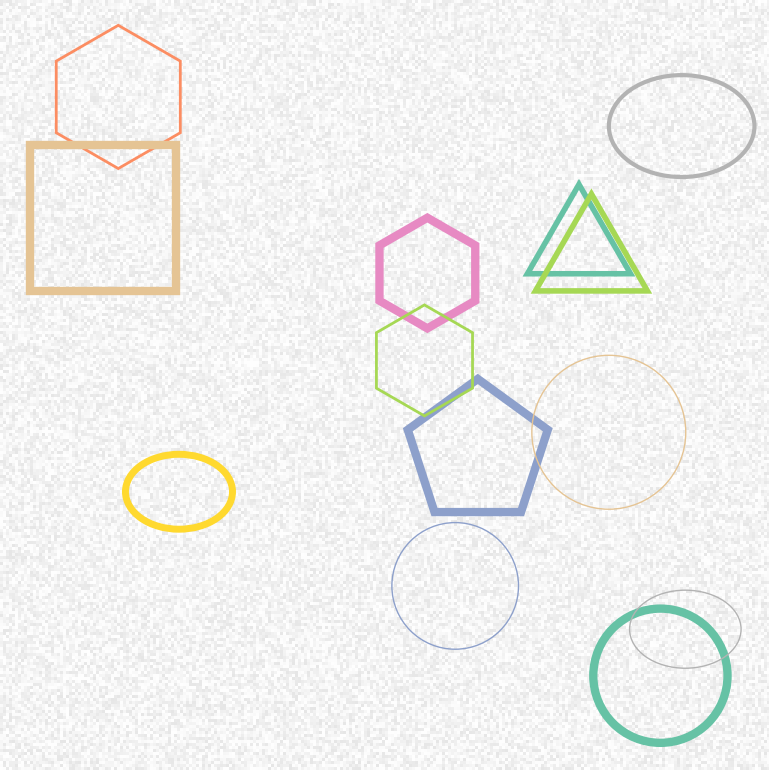[{"shape": "circle", "thickness": 3, "radius": 0.44, "center": [0.858, 0.122]}, {"shape": "triangle", "thickness": 2, "radius": 0.39, "center": [0.752, 0.683]}, {"shape": "hexagon", "thickness": 1, "radius": 0.47, "center": [0.154, 0.874]}, {"shape": "circle", "thickness": 0.5, "radius": 0.41, "center": [0.591, 0.239]}, {"shape": "pentagon", "thickness": 3, "radius": 0.48, "center": [0.62, 0.412]}, {"shape": "hexagon", "thickness": 3, "radius": 0.36, "center": [0.555, 0.645]}, {"shape": "hexagon", "thickness": 1, "radius": 0.36, "center": [0.551, 0.532]}, {"shape": "triangle", "thickness": 2, "radius": 0.42, "center": [0.768, 0.664]}, {"shape": "oval", "thickness": 2.5, "radius": 0.35, "center": [0.232, 0.361]}, {"shape": "square", "thickness": 3, "radius": 0.48, "center": [0.134, 0.717]}, {"shape": "circle", "thickness": 0.5, "radius": 0.5, "center": [0.791, 0.439]}, {"shape": "oval", "thickness": 1.5, "radius": 0.47, "center": [0.885, 0.836]}, {"shape": "oval", "thickness": 0.5, "radius": 0.36, "center": [0.89, 0.183]}]